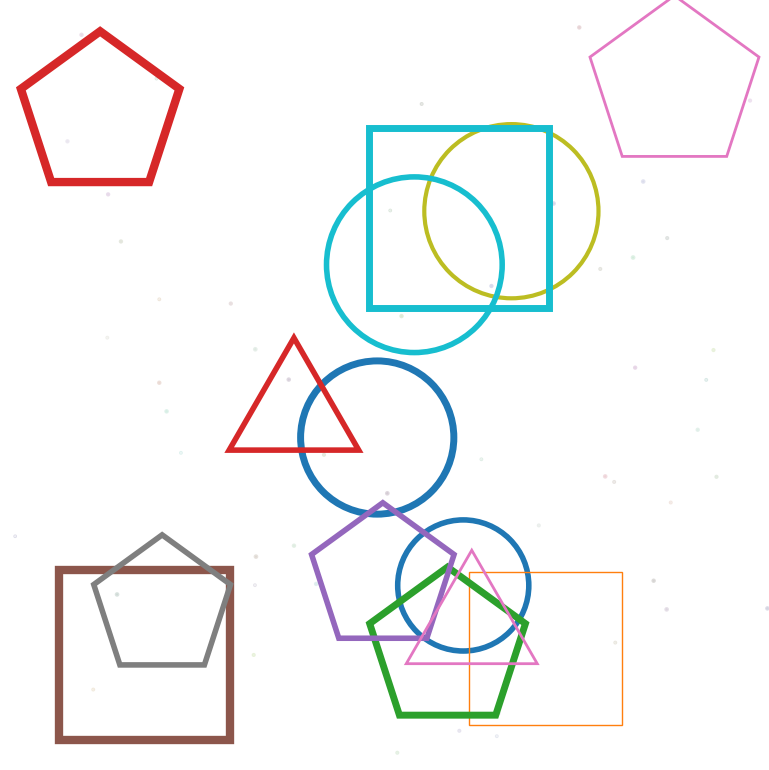[{"shape": "circle", "thickness": 2, "radius": 0.43, "center": [0.602, 0.24]}, {"shape": "circle", "thickness": 2.5, "radius": 0.5, "center": [0.49, 0.432]}, {"shape": "square", "thickness": 0.5, "radius": 0.5, "center": [0.708, 0.158]}, {"shape": "pentagon", "thickness": 2.5, "radius": 0.53, "center": [0.581, 0.157]}, {"shape": "pentagon", "thickness": 3, "radius": 0.54, "center": [0.13, 0.851]}, {"shape": "triangle", "thickness": 2, "radius": 0.49, "center": [0.382, 0.464]}, {"shape": "pentagon", "thickness": 2, "radius": 0.49, "center": [0.497, 0.25]}, {"shape": "square", "thickness": 3, "radius": 0.55, "center": [0.188, 0.149]}, {"shape": "pentagon", "thickness": 1, "radius": 0.58, "center": [0.876, 0.89]}, {"shape": "triangle", "thickness": 1, "radius": 0.49, "center": [0.613, 0.187]}, {"shape": "pentagon", "thickness": 2, "radius": 0.47, "center": [0.211, 0.212]}, {"shape": "circle", "thickness": 1.5, "radius": 0.57, "center": [0.664, 0.726]}, {"shape": "square", "thickness": 2.5, "radius": 0.58, "center": [0.596, 0.717]}, {"shape": "circle", "thickness": 2, "radius": 0.57, "center": [0.538, 0.656]}]